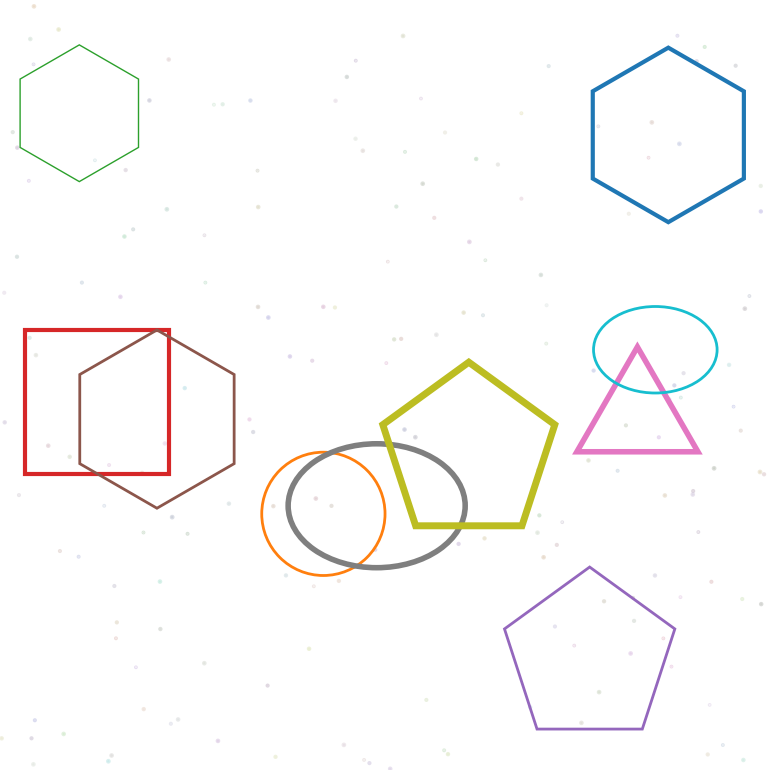[{"shape": "hexagon", "thickness": 1.5, "radius": 0.57, "center": [0.868, 0.825]}, {"shape": "circle", "thickness": 1, "radius": 0.4, "center": [0.42, 0.333]}, {"shape": "hexagon", "thickness": 0.5, "radius": 0.44, "center": [0.103, 0.853]}, {"shape": "square", "thickness": 1.5, "radius": 0.47, "center": [0.126, 0.478]}, {"shape": "pentagon", "thickness": 1, "radius": 0.58, "center": [0.766, 0.147]}, {"shape": "hexagon", "thickness": 1, "radius": 0.58, "center": [0.204, 0.456]}, {"shape": "triangle", "thickness": 2, "radius": 0.45, "center": [0.828, 0.459]}, {"shape": "oval", "thickness": 2, "radius": 0.57, "center": [0.489, 0.343]}, {"shape": "pentagon", "thickness": 2.5, "radius": 0.59, "center": [0.609, 0.412]}, {"shape": "oval", "thickness": 1, "radius": 0.4, "center": [0.851, 0.546]}]